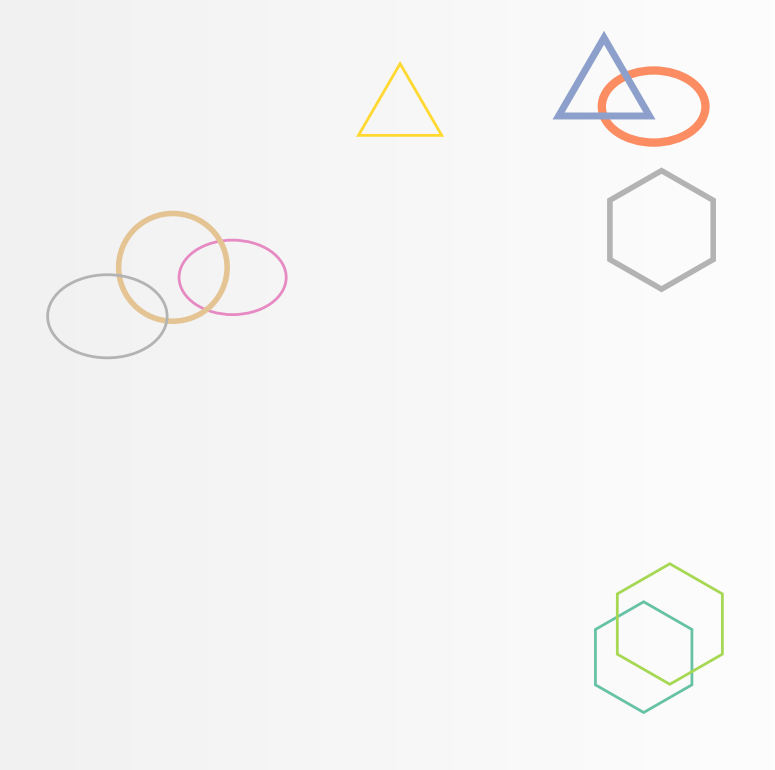[{"shape": "hexagon", "thickness": 1, "radius": 0.36, "center": [0.831, 0.147]}, {"shape": "oval", "thickness": 3, "radius": 0.33, "center": [0.843, 0.862]}, {"shape": "triangle", "thickness": 2.5, "radius": 0.34, "center": [0.779, 0.883]}, {"shape": "oval", "thickness": 1, "radius": 0.35, "center": [0.3, 0.64]}, {"shape": "hexagon", "thickness": 1, "radius": 0.39, "center": [0.864, 0.19]}, {"shape": "triangle", "thickness": 1, "radius": 0.31, "center": [0.516, 0.855]}, {"shape": "circle", "thickness": 2, "radius": 0.35, "center": [0.223, 0.653]}, {"shape": "hexagon", "thickness": 2, "radius": 0.38, "center": [0.854, 0.701]}, {"shape": "oval", "thickness": 1, "radius": 0.39, "center": [0.139, 0.589]}]